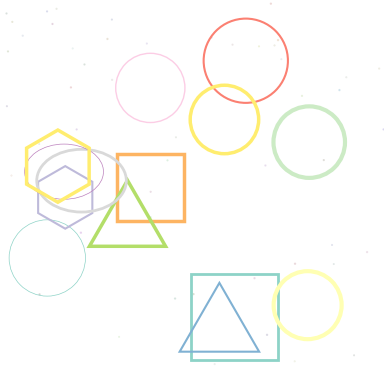[{"shape": "square", "thickness": 2, "radius": 0.56, "center": [0.609, 0.177]}, {"shape": "circle", "thickness": 0.5, "radius": 0.5, "center": [0.123, 0.33]}, {"shape": "circle", "thickness": 3, "radius": 0.44, "center": [0.799, 0.207]}, {"shape": "hexagon", "thickness": 1.5, "radius": 0.41, "center": [0.169, 0.487]}, {"shape": "circle", "thickness": 1.5, "radius": 0.55, "center": [0.638, 0.842]}, {"shape": "triangle", "thickness": 1.5, "radius": 0.6, "center": [0.57, 0.146]}, {"shape": "square", "thickness": 2.5, "radius": 0.44, "center": [0.391, 0.513]}, {"shape": "triangle", "thickness": 2.5, "radius": 0.57, "center": [0.331, 0.417]}, {"shape": "circle", "thickness": 1, "radius": 0.45, "center": [0.39, 0.772]}, {"shape": "oval", "thickness": 2, "radius": 0.58, "center": [0.212, 0.531]}, {"shape": "oval", "thickness": 0.5, "radius": 0.51, "center": [0.166, 0.554]}, {"shape": "circle", "thickness": 3, "radius": 0.46, "center": [0.803, 0.631]}, {"shape": "hexagon", "thickness": 2.5, "radius": 0.47, "center": [0.15, 0.568]}, {"shape": "circle", "thickness": 2.5, "radius": 0.44, "center": [0.583, 0.69]}]